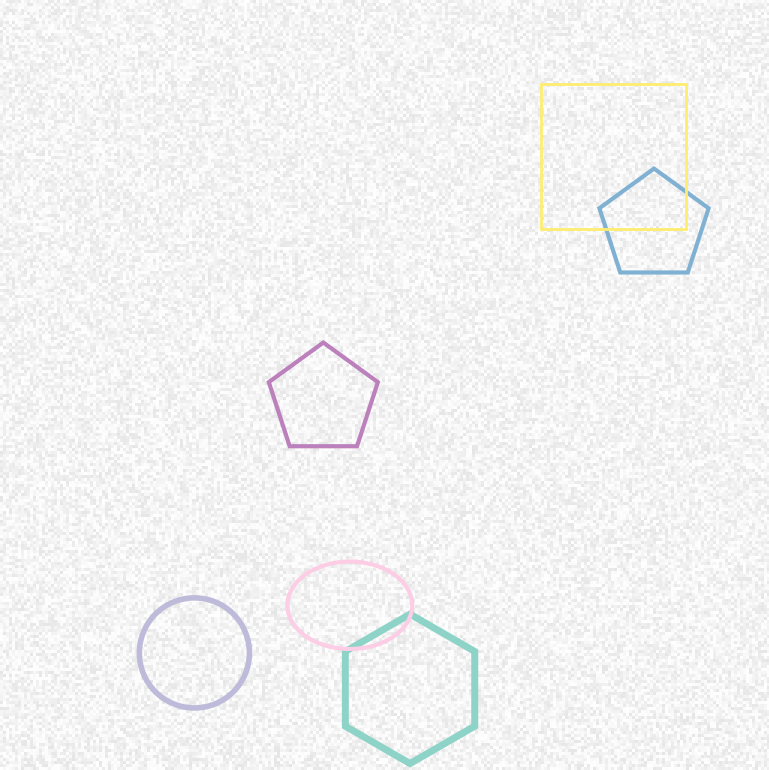[{"shape": "hexagon", "thickness": 2.5, "radius": 0.49, "center": [0.533, 0.105]}, {"shape": "circle", "thickness": 2, "radius": 0.36, "center": [0.252, 0.152]}, {"shape": "pentagon", "thickness": 1.5, "radius": 0.37, "center": [0.849, 0.706]}, {"shape": "oval", "thickness": 1.5, "radius": 0.41, "center": [0.454, 0.214]}, {"shape": "pentagon", "thickness": 1.5, "radius": 0.37, "center": [0.42, 0.481]}, {"shape": "square", "thickness": 1, "radius": 0.47, "center": [0.797, 0.797]}]